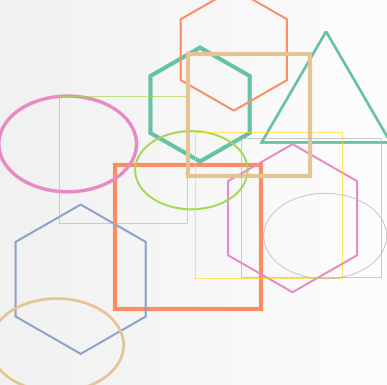[{"shape": "hexagon", "thickness": 3, "radius": 0.74, "center": [0.516, 0.729]}, {"shape": "triangle", "thickness": 2, "radius": 0.96, "center": [0.842, 0.726]}, {"shape": "square", "thickness": 3, "radius": 0.94, "center": [0.485, 0.385]}, {"shape": "hexagon", "thickness": 1.5, "radius": 0.79, "center": [0.603, 0.871]}, {"shape": "hexagon", "thickness": 1.5, "radius": 0.97, "center": [0.208, 0.275]}, {"shape": "oval", "thickness": 2.5, "radius": 0.89, "center": [0.175, 0.626]}, {"shape": "hexagon", "thickness": 1.5, "radius": 0.96, "center": [0.755, 0.433]}, {"shape": "oval", "thickness": 1.5, "radius": 0.73, "center": [0.494, 0.558]}, {"shape": "square", "thickness": 0.5, "radius": 0.83, "center": [0.317, 0.586]}, {"shape": "square", "thickness": 0.5, "radius": 0.95, "center": [0.693, 0.468]}, {"shape": "oval", "thickness": 2, "radius": 0.86, "center": [0.146, 0.104]}, {"shape": "square", "thickness": 3, "radius": 0.79, "center": [0.643, 0.702]}, {"shape": "oval", "thickness": 0.5, "radius": 0.79, "center": [0.839, 0.387]}, {"shape": "square", "thickness": 0.5, "radius": 0.91, "center": [0.803, 0.461]}]